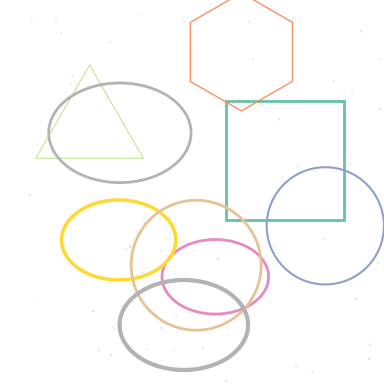[{"shape": "square", "thickness": 2, "radius": 0.77, "center": [0.741, 0.584]}, {"shape": "hexagon", "thickness": 1, "radius": 0.77, "center": [0.627, 0.865]}, {"shape": "circle", "thickness": 1.5, "radius": 0.76, "center": [0.845, 0.413]}, {"shape": "oval", "thickness": 2, "radius": 0.69, "center": [0.559, 0.281]}, {"shape": "triangle", "thickness": 0.5, "radius": 0.81, "center": [0.233, 0.67]}, {"shape": "oval", "thickness": 2.5, "radius": 0.74, "center": [0.308, 0.377]}, {"shape": "circle", "thickness": 2, "radius": 0.84, "center": [0.509, 0.311]}, {"shape": "oval", "thickness": 3, "radius": 0.83, "center": [0.477, 0.156]}, {"shape": "oval", "thickness": 2, "radius": 0.92, "center": [0.311, 0.655]}]